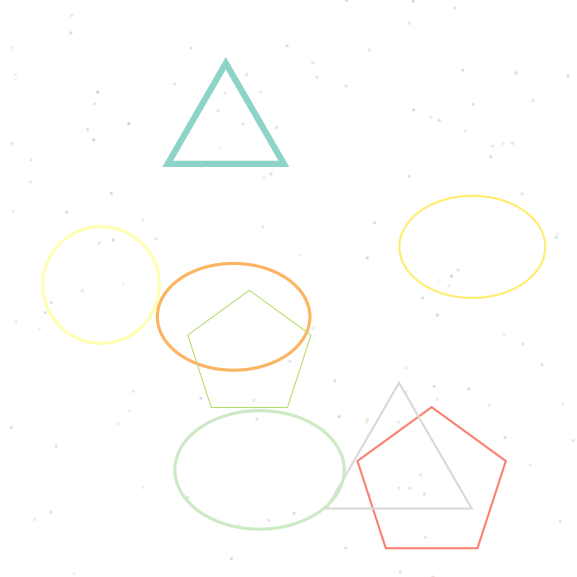[{"shape": "triangle", "thickness": 3, "radius": 0.58, "center": [0.391, 0.773]}, {"shape": "circle", "thickness": 1.5, "radius": 0.51, "center": [0.175, 0.506]}, {"shape": "pentagon", "thickness": 1, "radius": 0.68, "center": [0.747, 0.159]}, {"shape": "oval", "thickness": 1.5, "radius": 0.66, "center": [0.405, 0.451]}, {"shape": "pentagon", "thickness": 0.5, "radius": 0.56, "center": [0.432, 0.384]}, {"shape": "triangle", "thickness": 1, "radius": 0.73, "center": [0.691, 0.191]}, {"shape": "oval", "thickness": 1.5, "radius": 0.73, "center": [0.449, 0.185]}, {"shape": "oval", "thickness": 1, "radius": 0.63, "center": [0.818, 0.572]}]